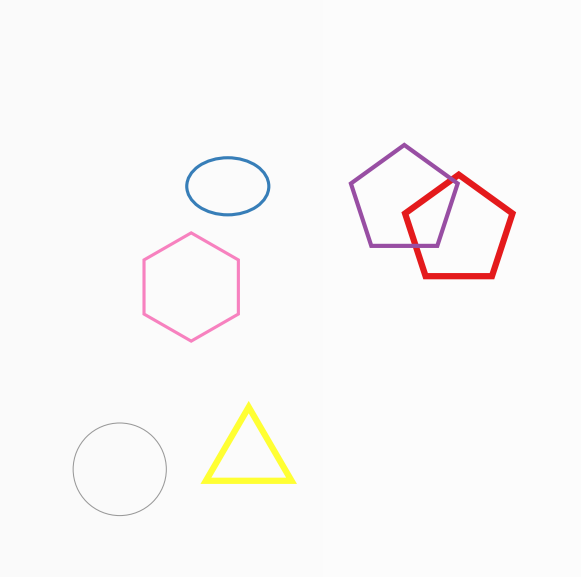[{"shape": "pentagon", "thickness": 3, "radius": 0.49, "center": [0.789, 0.599]}, {"shape": "oval", "thickness": 1.5, "radius": 0.35, "center": [0.392, 0.677]}, {"shape": "pentagon", "thickness": 2, "radius": 0.48, "center": [0.696, 0.652]}, {"shape": "triangle", "thickness": 3, "radius": 0.43, "center": [0.428, 0.209]}, {"shape": "hexagon", "thickness": 1.5, "radius": 0.47, "center": [0.329, 0.502]}, {"shape": "circle", "thickness": 0.5, "radius": 0.4, "center": [0.206, 0.187]}]